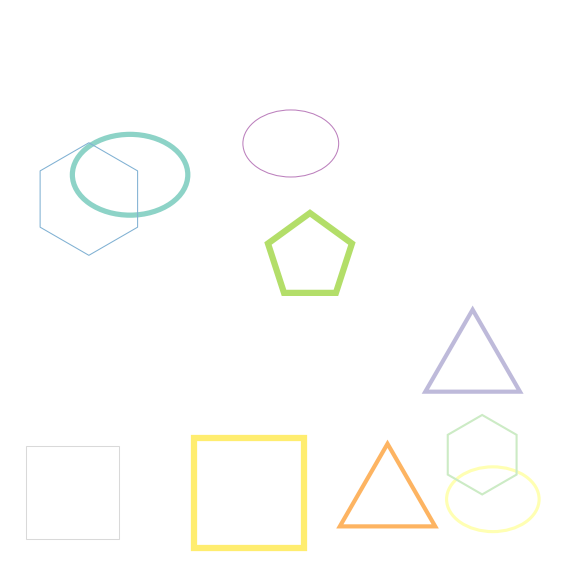[{"shape": "oval", "thickness": 2.5, "radius": 0.5, "center": [0.225, 0.697]}, {"shape": "oval", "thickness": 1.5, "radius": 0.4, "center": [0.853, 0.135]}, {"shape": "triangle", "thickness": 2, "radius": 0.47, "center": [0.818, 0.368]}, {"shape": "hexagon", "thickness": 0.5, "radius": 0.49, "center": [0.154, 0.654]}, {"shape": "triangle", "thickness": 2, "radius": 0.48, "center": [0.671, 0.135]}, {"shape": "pentagon", "thickness": 3, "radius": 0.38, "center": [0.537, 0.554]}, {"shape": "square", "thickness": 0.5, "radius": 0.4, "center": [0.125, 0.147]}, {"shape": "oval", "thickness": 0.5, "radius": 0.41, "center": [0.504, 0.751]}, {"shape": "hexagon", "thickness": 1, "radius": 0.34, "center": [0.835, 0.212]}, {"shape": "square", "thickness": 3, "radius": 0.47, "center": [0.431, 0.146]}]